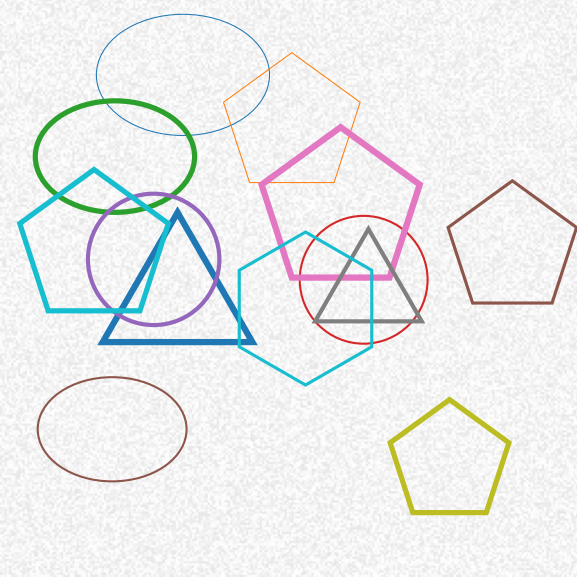[{"shape": "triangle", "thickness": 3, "radius": 0.75, "center": [0.307, 0.482]}, {"shape": "oval", "thickness": 0.5, "radius": 0.75, "center": [0.317, 0.869]}, {"shape": "pentagon", "thickness": 0.5, "radius": 0.62, "center": [0.505, 0.784]}, {"shape": "oval", "thickness": 2.5, "radius": 0.69, "center": [0.199, 0.728]}, {"shape": "circle", "thickness": 1, "radius": 0.55, "center": [0.63, 0.515]}, {"shape": "circle", "thickness": 2, "radius": 0.57, "center": [0.266, 0.55]}, {"shape": "pentagon", "thickness": 1.5, "radius": 0.58, "center": [0.887, 0.569]}, {"shape": "oval", "thickness": 1, "radius": 0.64, "center": [0.194, 0.256]}, {"shape": "pentagon", "thickness": 3, "radius": 0.72, "center": [0.59, 0.635]}, {"shape": "triangle", "thickness": 2, "radius": 0.53, "center": [0.638, 0.496]}, {"shape": "pentagon", "thickness": 2.5, "radius": 0.54, "center": [0.778, 0.199]}, {"shape": "hexagon", "thickness": 1.5, "radius": 0.66, "center": [0.529, 0.465]}, {"shape": "pentagon", "thickness": 2.5, "radius": 0.68, "center": [0.163, 0.57]}]